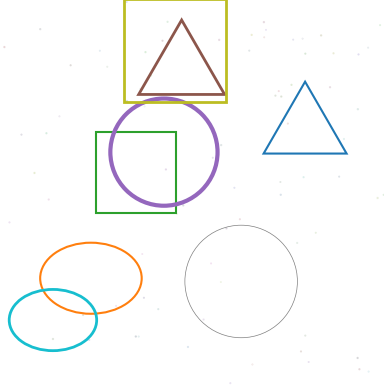[{"shape": "triangle", "thickness": 1.5, "radius": 0.62, "center": [0.792, 0.663]}, {"shape": "oval", "thickness": 1.5, "radius": 0.66, "center": [0.236, 0.277]}, {"shape": "square", "thickness": 1.5, "radius": 0.52, "center": [0.352, 0.552]}, {"shape": "circle", "thickness": 3, "radius": 0.7, "center": [0.426, 0.605]}, {"shape": "triangle", "thickness": 2, "radius": 0.64, "center": [0.472, 0.819]}, {"shape": "circle", "thickness": 0.5, "radius": 0.73, "center": [0.626, 0.269]}, {"shape": "square", "thickness": 2, "radius": 0.66, "center": [0.455, 0.869]}, {"shape": "oval", "thickness": 2, "radius": 0.57, "center": [0.138, 0.169]}]